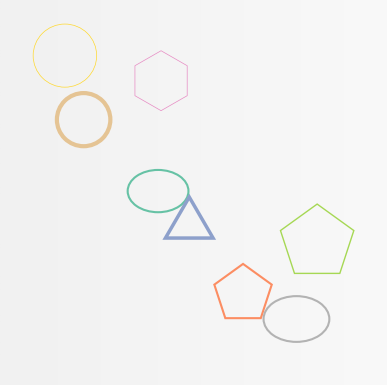[{"shape": "oval", "thickness": 1.5, "radius": 0.39, "center": [0.408, 0.504]}, {"shape": "pentagon", "thickness": 1.5, "radius": 0.39, "center": [0.627, 0.237]}, {"shape": "triangle", "thickness": 2.5, "radius": 0.35, "center": [0.488, 0.417]}, {"shape": "hexagon", "thickness": 0.5, "radius": 0.39, "center": [0.416, 0.79]}, {"shape": "pentagon", "thickness": 1, "radius": 0.5, "center": [0.818, 0.37]}, {"shape": "circle", "thickness": 0.5, "radius": 0.41, "center": [0.168, 0.856]}, {"shape": "circle", "thickness": 3, "radius": 0.34, "center": [0.216, 0.689]}, {"shape": "oval", "thickness": 1.5, "radius": 0.42, "center": [0.765, 0.171]}]